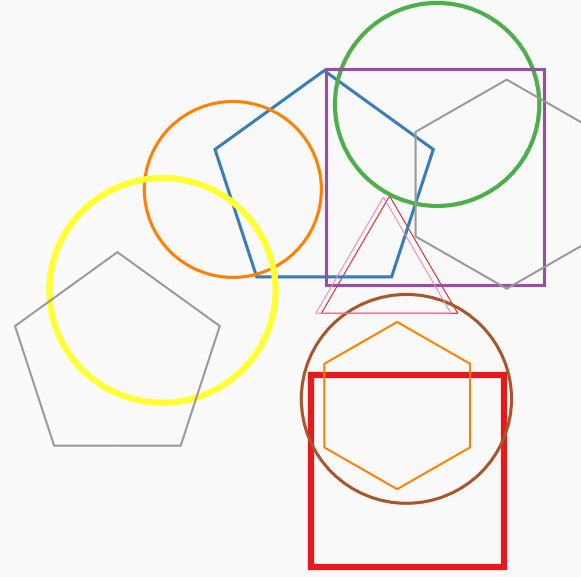[{"shape": "triangle", "thickness": 0.5, "radius": 0.68, "center": [0.67, 0.524]}, {"shape": "square", "thickness": 3, "radius": 0.83, "center": [0.701, 0.183]}, {"shape": "pentagon", "thickness": 1.5, "radius": 0.99, "center": [0.558, 0.679]}, {"shape": "circle", "thickness": 2, "radius": 0.88, "center": [0.752, 0.818]}, {"shape": "square", "thickness": 1.5, "radius": 0.93, "center": [0.749, 0.693]}, {"shape": "circle", "thickness": 1.5, "radius": 0.76, "center": [0.401, 0.671]}, {"shape": "hexagon", "thickness": 1, "radius": 0.72, "center": [0.683, 0.297]}, {"shape": "circle", "thickness": 3, "radius": 0.97, "center": [0.28, 0.496]}, {"shape": "circle", "thickness": 1.5, "radius": 0.9, "center": [0.699, 0.308]}, {"shape": "triangle", "thickness": 0.5, "radius": 0.67, "center": [0.66, 0.524]}, {"shape": "pentagon", "thickness": 1, "radius": 0.93, "center": [0.202, 0.377]}, {"shape": "hexagon", "thickness": 1, "radius": 0.91, "center": [0.872, 0.68]}]